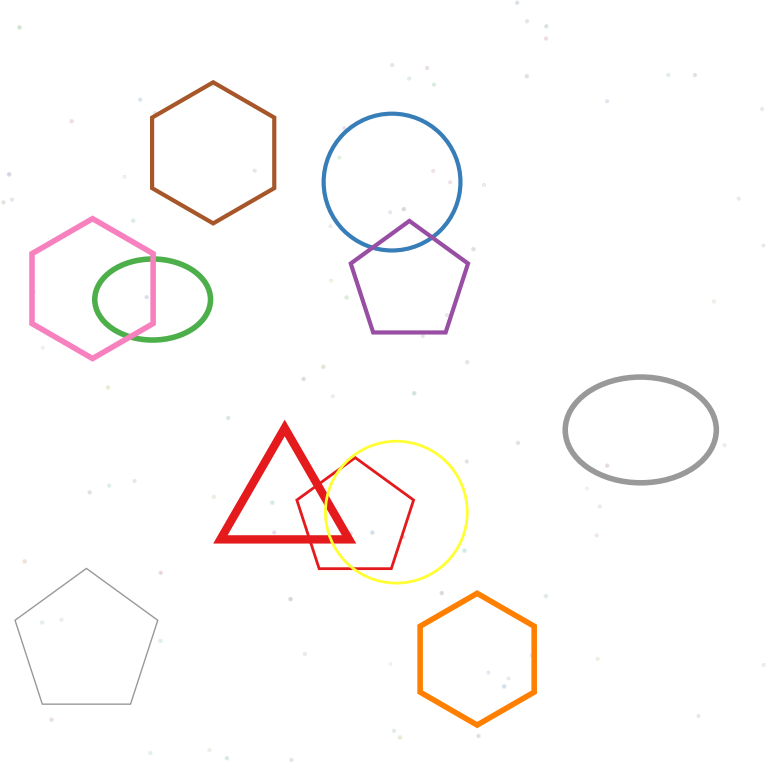[{"shape": "pentagon", "thickness": 1, "radius": 0.4, "center": [0.461, 0.326]}, {"shape": "triangle", "thickness": 3, "radius": 0.48, "center": [0.37, 0.348]}, {"shape": "circle", "thickness": 1.5, "radius": 0.44, "center": [0.509, 0.764]}, {"shape": "oval", "thickness": 2, "radius": 0.38, "center": [0.198, 0.611]}, {"shape": "pentagon", "thickness": 1.5, "radius": 0.4, "center": [0.532, 0.633]}, {"shape": "hexagon", "thickness": 2, "radius": 0.43, "center": [0.62, 0.144]}, {"shape": "circle", "thickness": 1, "radius": 0.46, "center": [0.515, 0.335]}, {"shape": "hexagon", "thickness": 1.5, "radius": 0.46, "center": [0.277, 0.801]}, {"shape": "hexagon", "thickness": 2, "radius": 0.45, "center": [0.12, 0.625]}, {"shape": "oval", "thickness": 2, "radius": 0.49, "center": [0.832, 0.442]}, {"shape": "pentagon", "thickness": 0.5, "radius": 0.49, "center": [0.112, 0.164]}]